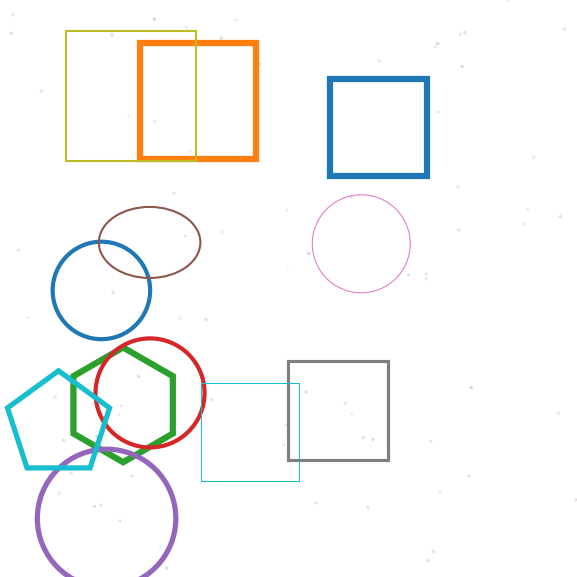[{"shape": "square", "thickness": 3, "radius": 0.42, "center": [0.655, 0.779]}, {"shape": "circle", "thickness": 2, "radius": 0.42, "center": [0.176, 0.496]}, {"shape": "square", "thickness": 3, "radius": 0.5, "center": [0.344, 0.825]}, {"shape": "hexagon", "thickness": 3, "radius": 0.5, "center": [0.213, 0.298]}, {"shape": "circle", "thickness": 2, "radius": 0.47, "center": [0.26, 0.319]}, {"shape": "circle", "thickness": 2.5, "radius": 0.6, "center": [0.185, 0.101]}, {"shape": "oval", "thickness": 1, "radius": 0.44, "center": [0.259, 0.579]}, {"shape": "circle", "thickness": 0.5, "radius": 0.42, "center": [0.626, 0.577]}, {"shape": "square", "thickness": 1.5, "radius": 0.43, "center": [0.586, 0.288]}, {"shape": "square", "thickness": 1, "radius": 0.57, "center": [0.227, 0.833]}, {"shape": "square", "thickness": 0.5, "radius": 0.42, "center": [0.433, 0.252]}, {"shape": "pentagon", "thickness": 2.5, "radius": 0.46, "center": [0.101, 0.264]}]